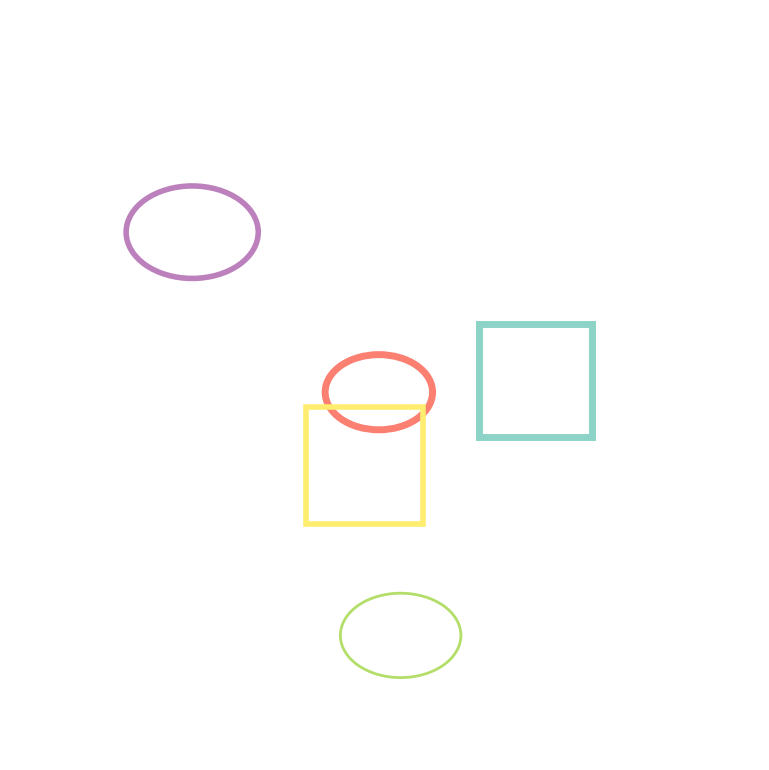[{"shape": "square", "thickness": 2.5, "radius": 0.37, "center": [0.695, 0.506]}, {"shape": "oval", "thickness": 2.5, "radius": 0.35, "center": [0.492, 0.491]}, {"shape": "oval", "thickness": 1, "radius": 0.39, "center": [0.52, 0.175]}, {"shape": "oval", "thickness": 2, "radius": 0.43, "center": [0.25, 0.698]}, {"shape": "square", "thickness": 2, "radius": 0.38, "center": [0.473, 0.396]}]